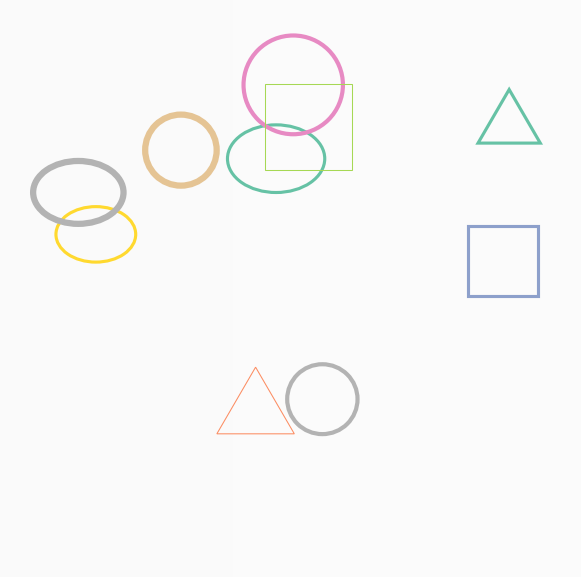[{"shape": "triangle", "thickness": 1.5, "radius": 0.31, "center": [0.876, 0.782]}, {"shape": "oval", "thickness": 1.5, "radius": 0.42, "center": [0.475, 0.724]}, {"shape": "triangle", "thickness": 0.5, "radius": 0.38, "center": [0.44, 0.286]}, {"shape": "square", "thickness": 1.5, "radius": 0.3, "center": [0.865, 0.547]}, {"shape": "circle", "thickness": 2, "radius": 0.43, "center": [0.504, 0.852]}, {"shape": "square", "thickness": 0.5, "radius": 0.37, "center": [0.531, 0.779]}, {"shape": "oval", "thickness": 1.5, "radius": 0.34, "center": [0.165, 0.593]}, {"shape": "circle", "thickness": 3, "radius": 0.31, "center": [0.311, 0.739]}, {"shape": "circle", "thickness": 2, "radius": 0.3, "center": [0.555, 0.308]}, {"shape": "oval", "thickness": 3, "radius": 0.39, "center": [0.135, 0.666]}]